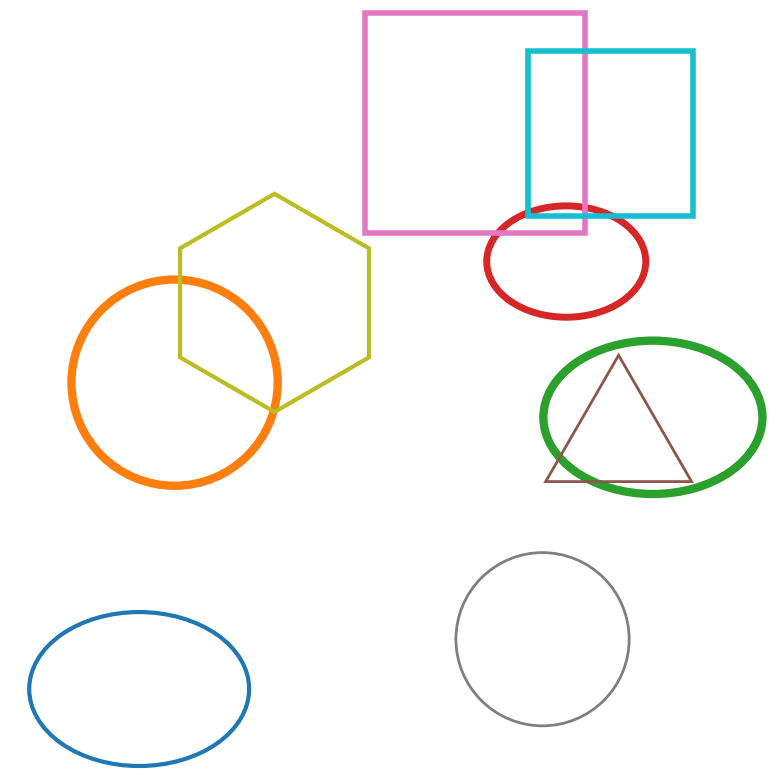[{"shape": "oval", "thickness": 1.5, "radius": 0.71, "center": [0.181, 0.105]}, {"shape": "circle", "thickness": 3, "radius": 0.67, "center": [0.227, 0.503]}, {"shape": "oval", "thickness": 3, "radius": 0.71, "center": [0.848, 0.458]}, {"shape": "oval", "thickness": 2.5, "radius": 0.52, "center": [0.735, 0.66]}, {"shape": "triangle", "thickness": 1, "radius": 0.55, "center": [0.803, 0.429]}, {"shape": "square", "thickness": 2, "radius": 0.71, "center": [0.617, 0.84]}, {"shape": "circle", "thickness": 1, "radius": 0.56, "center": [0.705, 0.17]}, {"shape": "hexagon", "thickness": 1.5, "radius": 0.71, "center": [0.357, 0.607]}, {"shape": "square", "thickness": 2, "radius": 0.53, "center": [0.793, 0.826]}]